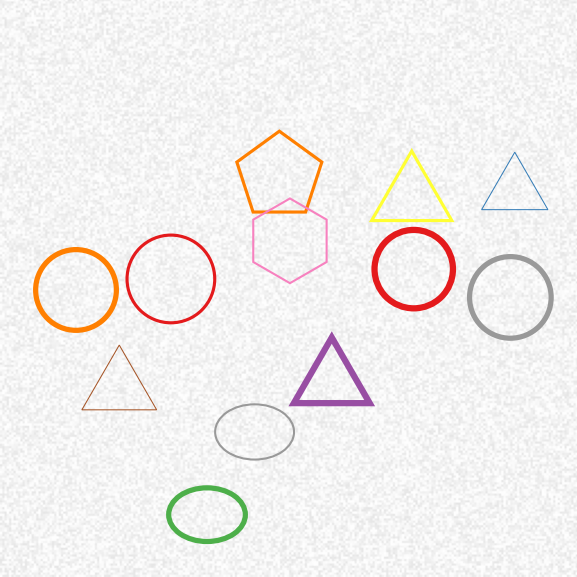[{"shape": "circle", "thickness": 1.5, "radius": 0.38, "center": [0.296, 0.516]}, {"shape": "circle", "thickness": 3, "radius": 0.34, "center": [0.716, 0.533]}, {"shape": "triangle", "thickness": 0.5, "radius": 0.33, "center": [0.891, 0.669]}, {"shape": "oval", "thickness": 2.5, "radius": 0.33, "center": [0.358, 0.108]}, {"shape": "triangle", "thickness": 3, "radius": 0.38, "center": [0.575, 0.339]}, {"shape": "circle", "thickness": 2.5, "radius": 0.35, "center": [0.132, 0.497]}, {"shape": "pentagon", "thickness": 1.5, "radius": 0.39, "center": [0.484, 0.695]}, {"shape": "triangle", "thickness": 1.5, "radius": 0.4, "center": [0.713, 0.657]}, {"shape": "triangle", "thickness": 0.5, "radius": 0.37, "center": [0.207, 0.327]}, {"shape": "hexagon", "thickness": 1, "radius": 0.37, "center": [0.502, 0.582]}, {"shape": "circle", "thickness": 2.5, "radius": 0.35, "center": [0.884, 0.484]}, {"shape": "oval", "thickness": 1, "radius": 0.34, "center": [0.441, 0.251]}]